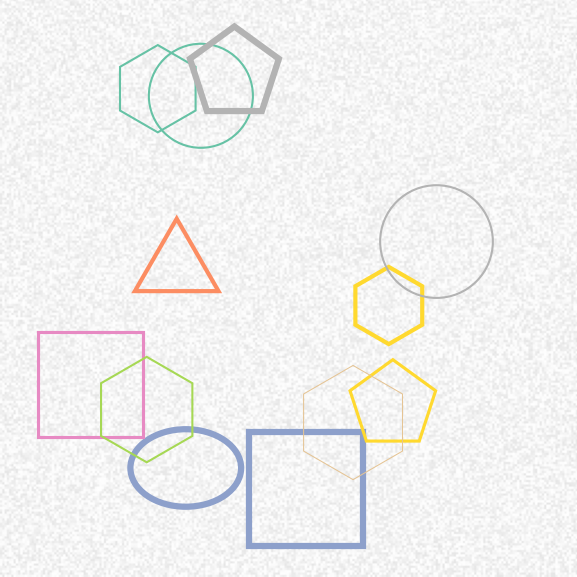[{"shape": "circle", "thickness": 1, "radius": 0.45, "center": [0.348, 0.833]}, {"shape": "hexagon", "thickness": 1, "radius": 0.38, "center": [0.273, 0.846]}, {"shape": "triangle", "thickness": 2, "radius": 0.42, "center": [0.306, 0.537]}, {"shape": "oval", "thickness": 3, "radius": 0.48, "center": [0.322, 0.189]}, {"shape": "square", "thickness": 3, "radius": 0.49, "center": [0.53, 0.152]}, {"shape": "square", "thickness": 1.5, "radius": 0.45, "center": [0.156, 0.333]}, {"shape": "hexagon", "thickness": 1, "radius": 0.46, "center": [0.254, 0.29]}, {"shape": "hexagon", "thickness": 2, "radius": 0.33, "center": [0.673, 0.47]}, {"shape": "pentagon", "thickness": 1.5, "radius": 0.39, "center": [0.68, 0.298]}, {"shape": "hexagon", "thickness": 0.5, "radius": 0.49, "center": [0.611, 0.267]}, {"shape": "circle", "thickness": 1, "radius": 0.49, "center": [0.756, 0.581]}, {"shape": "pentagon", "thickness": 3, "radius": 0.4, "center": [0.406, 0.872]}]